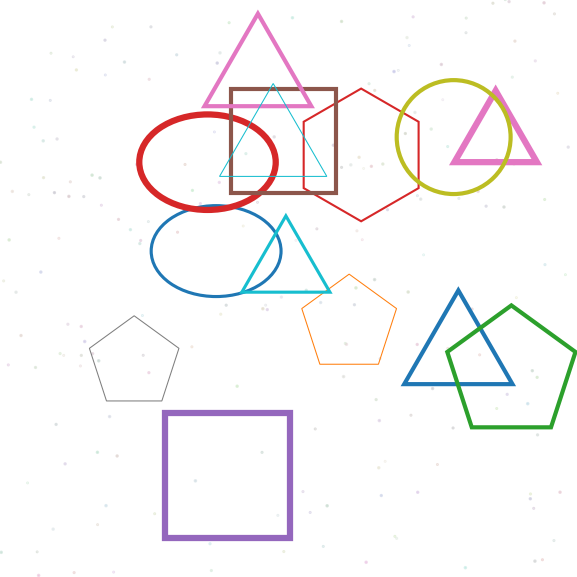[{"shape": "triangle", "thickness": 2, "radius": 0.54, "center": [0.794, 0.388]}, {"shape": "oval", "thickness": 1.5, "radius": 0.56, "center": [0.374, 0.564]}, {"shape": "pentagon", "thickness": 0.5, "radius": 0.43, "center": [0.605, 0.438]}, {"shape": "pentagon", "thickness": 2, "radius": 0.58, "center": [0.886, 0.354]}, {"shape": "oval", "thickness": 3, "radius": 0.59, "center": [0.359, 0.718]}, {"shape": "hexagon", "thickness": 1, "radius": 0.57, "center": [0.625, 0.731]}, {"shape": "square", "thickness": 3, "radius": 0.54, "center": [0.394, 0.176]}, {"shape": "square", "thickness": 2, "radius": 0.45, "center": [0.491, 0.755]}, {"shape": "triangle", "thickness": 2, "radius": 0.53, "center": [0.447, 0.869]}, {"shape": "triangle", "thickness": 3, "radius": 0.41, "center": [0.858, 0.76]}, {"shape": "pentagon", "thickness": 0.5, "radius": 0.41, "center": [0.232, 0.371]}, {"shape": "circle", "thickness": 2, "radius": 0.49, "center": [0.786, 0.762]}, {"shape": "triangle", "thickness": 1.5, "radius": 0.44, "center": [0.495, 0.537]}, {"shape": "triangle", "thickness": 0.5, "radius": 0.54, "center": [0.473, 0.747]}]